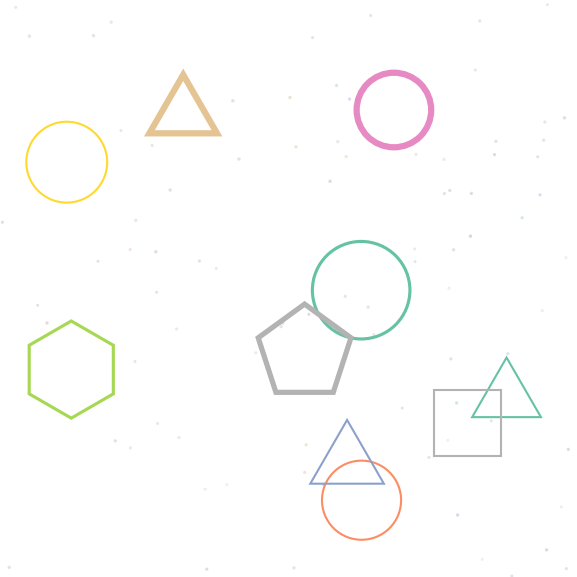[{"shape": "circle", "thickness": 1.5, "radius": 0.42, "center": [0.625, 0.497]}, {"shape": "triangle", "thickness": 1, "radius": 0.34, "center": [0.877, 0.311]}, {"shape": "circle", "thickness": 1, "radius": 0.34, "center": [0.626, 0.133]}, {"shape": "triangle", "thickness": 1, "radius": 0.37, "center": [0.601, 0.198]}, {"shape": "circle", "thickness": 3, "radius": 0.32, "center": [0.682, 0.809]}, {"shape": "hexagon", "thickness": 1.5, "radius": 0.42, "center": [0.123, 0.359]}, {"shape": "circle", "thickness": 1, "radius": 0.35, "center": [0.116, 0.718]}, {"shape": "triangle", "thickness": 3, "radius": 0.34, "center": [0.317, 0.802]}, {"shape": "pentagon", "thickness": 2.5, "radius": 0.42, "center": [0.527, 0.388]}, {"shape": "square", "thickness": 1, "radius": 0.29, "center": [0.809, 0.266]}]